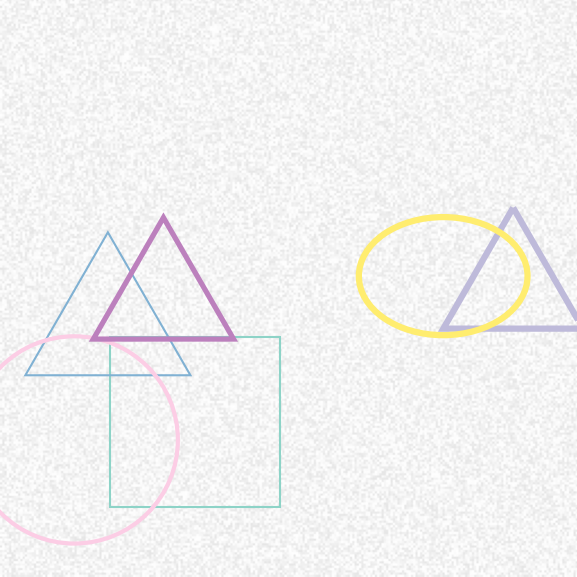[{"shape": "square", "thickness": 1, "radius": 0.74, "center": [0.337, 0.269]}, {"shape": "triangle", "thickness": 3, "radius": 0.7, "center": [0.889, 0.5]}, {"shape": "triangle", "thickness": 1, "radius": 0.83, "center": [0.187, 0.432]}, {"shape": "circle", "thickness": 2, "radius": 0.9, "center": [0.129, 0.237]}, {"shape": "triangle", "thickness": 2.5, "radius": 0.7, "center": [0.283, 0.482]}, {"shape": "oval", "thickness": 3, "radius": 0.73, "center": [0.767, 0.521]}]